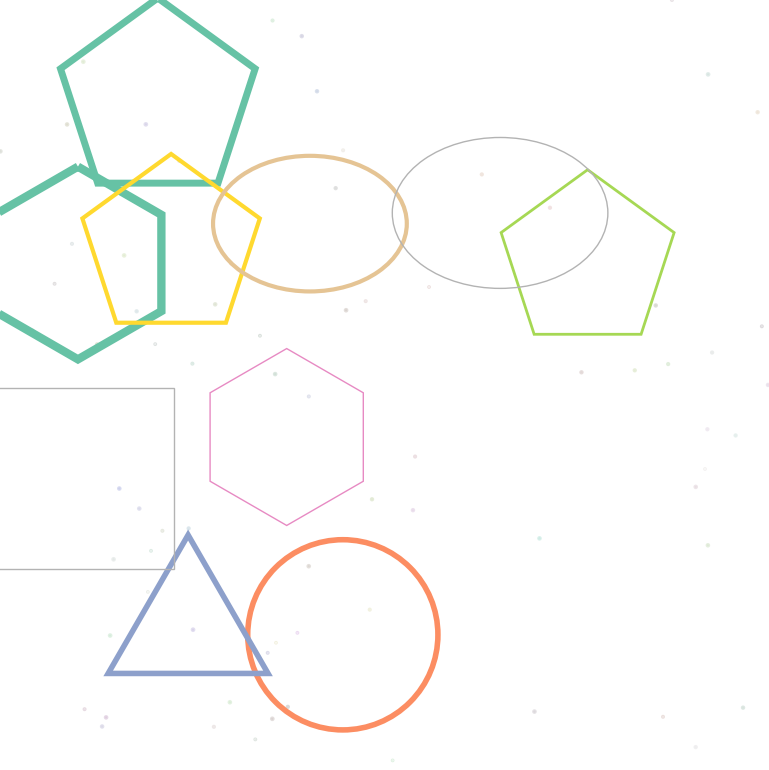[{"shape": "hexagon", "thickness": 3, "radius": 0.63, "center": [0.101, 0.658]}, {"shape": "pentagon", "thickness": 2.5, "radius": 0.66, "center": [0.205, 0.87]}, {"shape": "circle", "thickness": 2, "radius": 0.62, "center": [0.445, 0.176]}, {"shape": "triangle", "thickness": 2, "radius": 0.6, "center": [0.244, 0.185]}, {"shape": "hexagon", "thickness": 0.5, "radius": 0.57, "center": [0.372, 0.432]}, {"shape": "pentagon", "thickness": 1, "radius": 0.59, "center": [0.763, 0.661]}, {"shape": "pentagon", "thickness": 1.5, "radius": 0.61, "center": [0.222, 0.679]}, {"shape": "oval", "thickness": 1.5, "radius": 0.63, "center": [0.403, 0.71]}, {"shape": "oval", "thickness": 0.5, "radius": 0.7, "center": [0.649, 0.723]}, {"shape": "square", "thickness": 0.5, "radius": 0.59, "center": [0.108, 0.378]}]